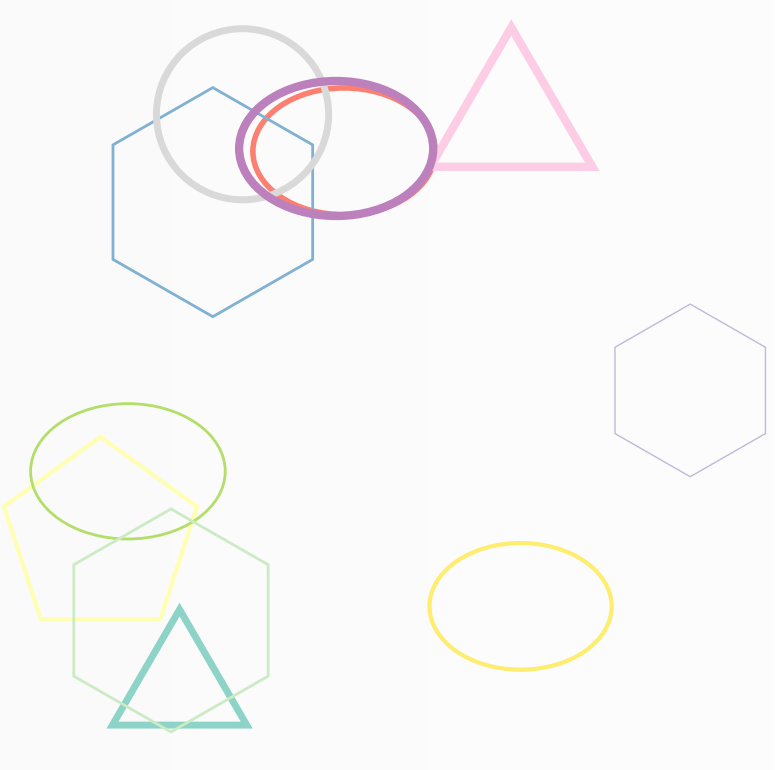[{"shape": "triangle", "thickness": 2.5, "radius": 0.5, "center": [0.232, 0.108]}, {"shape": "pentagon", "thickness": 1.5, "radius": 0.65, "center": [0.13, 0.302]}, {"shape": "hexagon", "thickness": 0.5, "radius": 0.56, "center": [0.891, 0.493]}, {"shape": "oval", "thickness": 2, "radius": 0.59, "center": [0.444, 0.803]}, {"shape": "hexagon", "thickness": 1, "radius": 0.74, "center": [0.275, 0.737]}, {"shape": "oval", "thickness": 1, "radius": 0.63, "center": [0.165, 0.388]}, {"shape": "triangle", "thickness": 3, "radius": 0.6, "center": [0.66, 0.844]}, {"shape": "circle", "thickness": 2.5, "radius": 0.56, "center": [0.313, 0.852]}, {"shape": "oval", "thickness": 3, "radius": 0.63, "center": [0.434, 0.807]}, {"shape": "hexagon", "thickness": 1, "radius": 0.72, "center": [0.221, 0.194]}, {"shape": "oval", "thickness": 1.5, "radius": 0.59, "center": [0.672, 0.213]}]